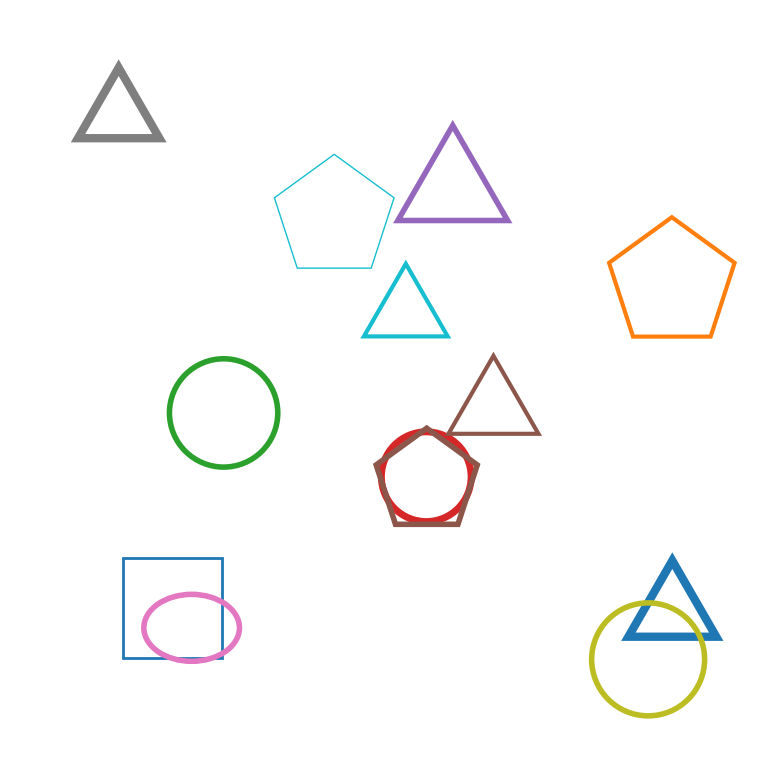[{"shape": "triangle", "thickness": 3, "radius": 0.33, "center": [0.873, 0.206]}, {"shape": "square", "thickness": 1, "radius": 0.32, "center": [0.224, 0.21]}, {"shape": "pentagon", "thickness": 1.5, "radius": 0.43, "center": [0.873, 0.632]}, {"shape": "circle", "thickness": 2, "radius": 0.35, "center": [0.29, 0.464]}, {"shape": "circle", "thickness": 2.5, "radius": 0.29, "center": [0.554, 0.381]}, {"shape": "triangle", "thickness": 2, "radius": 0.41, "center": [0.588, 0.755]}, {"shape": "triangle", "thickness": 1.5, "radius": 0.34, "center": [0.641, 0.47]}, {"shape": "pentagon", "thickness": 2, "radius": 0.34, "center": [0.554, 0.375]}, {"shape": "oval", "thickness": 2, "radius": 0.31, "center": [0.249, 0.185]}, {"shape": "triangle", "thickness": 3, "radius": 0.31, "center": [0.154, 0.851]}, {"shape": "circle", "thickness": 2, "radius": 0.37, "center": [0.842, 0.144]}, {"shape": "triangle", "thickness": 1.5, "radius": 0.31, "center": [0.527, 0.595]}, {"shape": "pentagon", "thickness": 0.5, "radius": 0.41, "center": [0.434, 0.718]}]